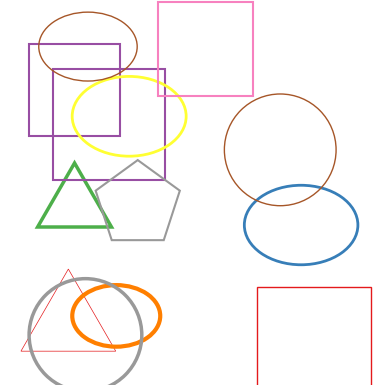[{"shape": "triangle", "thickness": 0.5, "radius": 0.71, "center": [0.178, 0.159]}, {"shape": "square", "thickness": 1, "radius": 0.75, "center": [0.815, 0.105]}, {"shape": "oval", "thickness": 2, "radius": 0.74, "center": [0.782, 0.416]}, {"shape": "triangle", "thickness": 2.5, "radius": 0.55, "center": [0.194, 0.466]}, {"shape": "square", "thickness": 1.5, "radius": 0.59, "center": [0.194, 0.766]}, {"shape": "square", "thickness": 1.5, "radius": 0.72, "center": [0.283, 0.676]}, {"shape": "oval", "thickness": 3, "radius": 0.57, "center": [0.302, 0.179]}, {"shape": "oval", "thickness": 2, "radius": 0.74, "center": [0.336, 0.698]}, {"shape": "oval", "thickness": 1, "radius": 0.64, "center": [0.229, 0.879]}, {"shape": "circle", "thickness": 1, "radius": 0.73, "center": [0.728, 0.611]}, {"shape": "square", "thickness": 1.5, "radius": 0.61, "center": [0.534, 0.872]}, {"shape": "circle", "thickness": 2.5, "radius": 0.73, "center": [0.222, 0.13]}, {"shape": "pentagon", "thickness": 1.5, "radius": 0.57, "center": [0.358, 0.469]}]